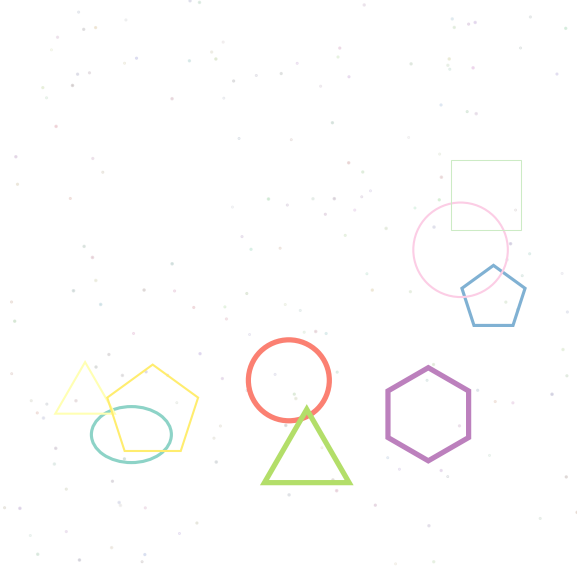[{"shape": "oval", "thickness": 1.5, "radius": 0.35, "center": [0.227, 0.247]}, {"shape": "triangle", "thickness": 1, "radius": 0.3, "center": [0.147, 0.313]}, {"shape": "circle", "thickness": 2.5, "radius": 0.35, "center": [0.5, 0.341]}, {"shape": "pentagon", "thickness": 1.5, "radius": 0.29, "center": [0.855, 0.482]}, {"shape": "triangle", "thickness": 2.5, "radius": 0.42, "center": [0.531, 0.206]}, {"shape": "circle", "thickness": 1, "radius": 0.41, "center": [0.798, 0.567]}, {"shape": "hexagon", "thickness": 2.5, "radius": 0.4, "center": [0.742, 0.282]}, {"shape": "square", "thickness": 0.5, "radius": 0.3, "center": [0.842, 0.662]}, {"shape": "pentagon", "thickness": 1, "radius": 0.41, "center": [0.264, 0.285]}]